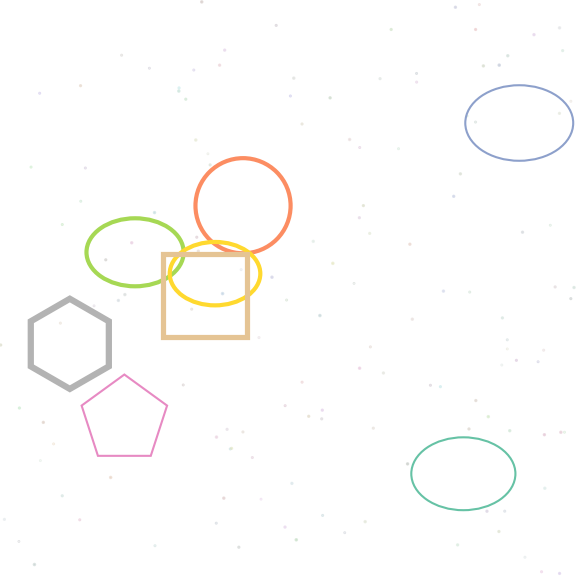[{"shape": "oval", "thickness": 1, "radius": 0.45, "center": [0.802, 0.179]}, {"shape": "circle", "thickness": 2, "radius": 0.41, "center": [0.421, 0.643]}, {"shape": "oval", "thickness": 1, "radius": 0.47, "center": [0.899, 0.786]}, {"shape": "pentagon", "thickness": 1, "radius": 0.39, "center": [0.215, 0.273]}, {"shape": "oval", "thickness": 2, "radius": 0.42, "center": [0.234, 0.562]}, {"shape": "oval", "thickness": 2, "radius": 0.39, "center": [0.372, 0.525]}, {"shape": "square", "thickness": 2.5, "radius": 0.36, "center": [0.355, 0.488]}, {"shape": "hexagon", "thickness": 3, "radius": 0.39, "center": [0.121, 0.404]}]